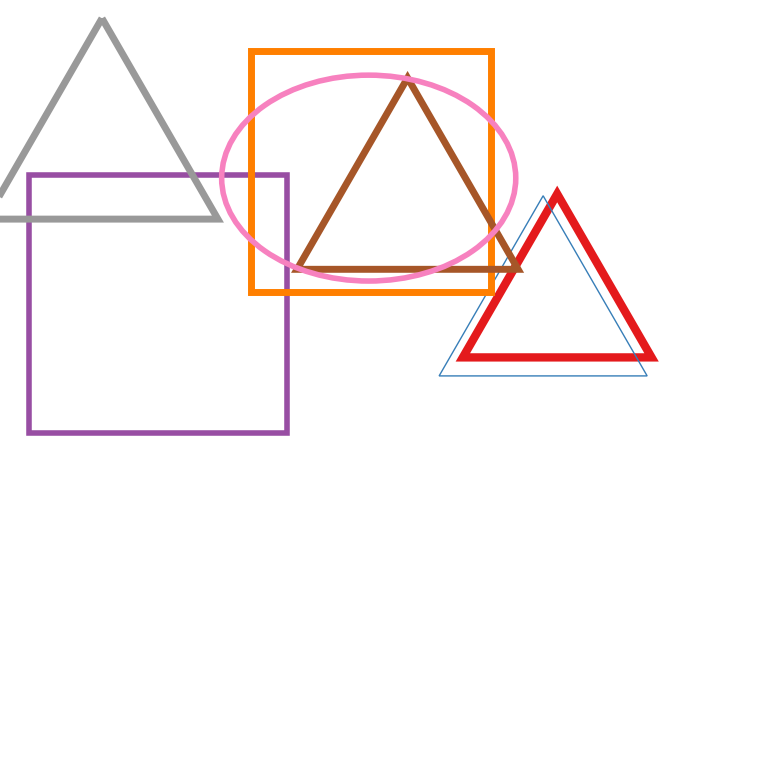[{"shape": "triangle", "thickness": 3, "radius": 0.71, "center": [0.724, 0.607]}, {"shape": "triangle", "thickness": 0.5, "radius": 0.78, "center": [0.705, 0.59]}, {"shape": "square", "thickness": 2, "radius": 0.84, "center": [0.205, 0.605]}, {"shape": "square", "thickness": 2.5, "radius": 0.78, "center": [0.482, 0.777]}, {"shape": "triangle", "thickness": 2.5, "radius": 0.83, "center": [0.529, 0.733]}, {"shape": "oval", "thickness": 2, "radius": 0.95, "center": [0.479, 0.769]}, {"shape": "triangle", "thickness": 2.5, "radius": 0.87, "center": [0.132, 0.802]}]